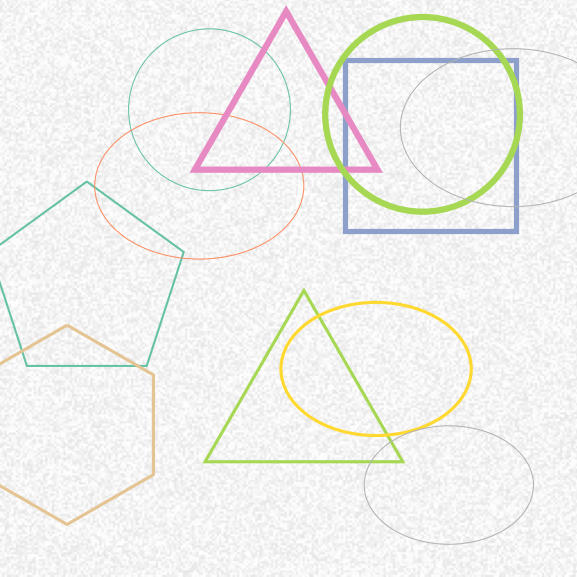[{"shape": "circle", "thickness": 0.5, "radius": 0.7, "center": [0.363, 0.809]}, {"shape": "pentagon", "thickness": 1, "radius": 0.88, "center": [0.15, 0.508]}, {"shape": "oval", "thickness": 0.5, "radius": 0.91, "center": [0.345, 0.677]}, {"shape": "square", "thickness": 2.5, "radius": 0.74, "center": [0.746, 0.747]}, {"shape": "triangle", "thickness": 3, "radius": 0.91, "center": [0.496, 0.797]}, {"shape": "triangle", "thickness": 1.5, "radius": 0.99, "center": [0.526, 0.298]}, {"shape": "circle", "thickness": 3, "radius": 0.84, "center": [0.732, 0.801]}, {"shape": "oval", "thickness": 1.5, "radius": 0.82, "center": [0.651, 0.36]}, {"shape": "hexagon", "thickness": 1.5, "radius": 0.86, "center": [0.116, 0.264]}, {"shape": "oval", "thickness": 0.5, "radius": 0.98, "center": [0.889, 0.778]}, {"shape": "oval", "thickness": 0.5, "radius": 0.73, "center": [0.777, 0.159]}]